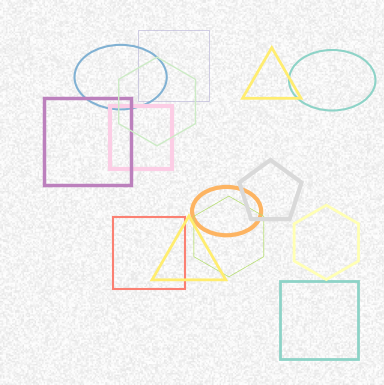[{"shape": "oval", "thickness": 1.5, "radius": 0.56, "center": [0.863, 0.792]}, {"shape": "square", "thickness": 2, "radius": 0.51, "center": [0.828, 0.169]}, {"shape": "hexagon", "thickness": 2, "radius": 0.48, "center": [0.848, 0.371]}, {"shape": "square", "thickness": 0.5, "radius": 0.46, "center": [0.45, 0.831]}, {"shape": "square", "thickness": 1.5, "radius": 0.46, "center": [0.387, 0.343]}, {"shape": "oval", "thickness": 1.5, "radius": 0.6, "center": [0.313, 0.8]}, {"shape": "oval", "thickness": 3, "radius": 0.45, "center": [0.589, 0.452]}, {"shape": "hexagon", "thickness": 0.5, "radius": 0.52, "center": [0.594, 0.386]}, {"shape": "square", "thickness": 3, "radius": 0.4, "center": [0.365, 0.643]}, {"shape": "pentagon", "thickness": 3, "radius": 0.43, "center": [0.702, 0.5]}, {"shape": "square", "thickness": 2.5, "radius": 0.56, "center": [0.227, 0.634]}, {"shape": "hexagon", "thickness": 1, "radius": 0.58, "center": [0.408, 0.736]}, {"shape": "triangle", "thickness": 2, "radius": 0.44, "center": [0.706, 0.789]}, {"shape": "triangle", "thickness": 2, "radius": 0.55, "center": [0.491, 0.328]}]